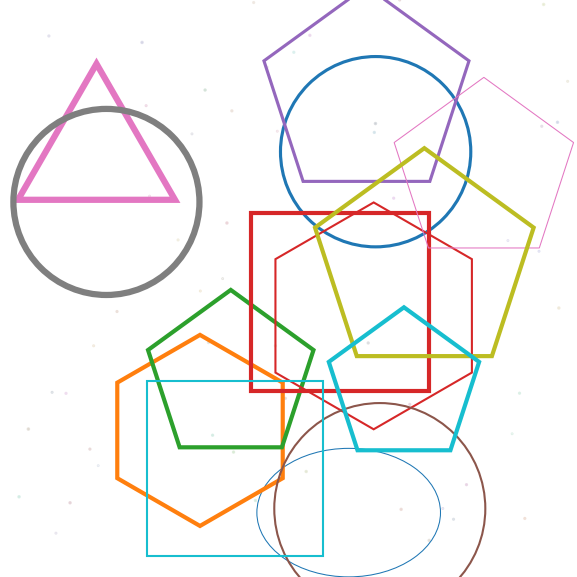[{"shape": "oval", "thickness": 0.5, "radius": 0.79, "center": [0.604, 0.111]}, {"shape": "circle", "thickness": 1.5, "radius": 0.82, "center": [0.65, 0.736]}, {"shape": "hexagon", "thickness": 2, "radius": 0.83, "center": [0.346, 0.254]}, {"shape": "pentagon", "thickness": 2, "radius": 0.75, "center": [0.4, 0.346]}, {"shape": "square", "thickness": 2, "radius": 0.77, "center": [0.589, 0.476]}, {"shape": "hexagon", "thickness": 1, "radius": 0.98, "center": [0.647, 0.452]}, {"shape": "pentagon", "thickness": 1.5, "radius": 0.93, "center": [0.635, 0.836]}, {"shape": "circle", "thickness": 1, "radius": 0.91, "center": [0.658, 0.118]}, {"shape": "triangle", "thickness": 3, "radius": 0.78, "center": [0.167, 0.732]}, {"shape": "pentagon", "thickness": 0.5, "radius": 0.82, "center": [0.838, 0.702]}, {"shape": "circle", "thickness": 3, "radius": 0.81, "center": [0.184, 0.649]}, {"shape": "pentagon", "thickness": 2, "radius": 1.0, "center": [0.735, 0.544]}, {"shape": "square", "thickness": 1, "radius": 0.76, "center": [0.407, 0.187]}, {"shape": "pentagon", "thickness": 2, "radius": 0.68, "center": [0.7, 0.33]}]